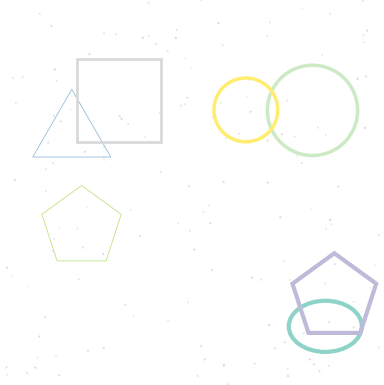[{"shape": "oval", "thickness": 3, "radius": 0.47, "center": [0.845, 0.152]}, {"shape": "pentagon", "thickness": 3, "radius": 0.57, "center": [0.868, 0.228]}, {"shape": "triangle", "thickness": 0.5, "radius": 0.59, "center": [0.186, 0.651]}, {"shape": "pentagon", "thickness": 0.5, "radius": 0.54, "center": [0.212, 0.41]}, {"shape": "square", "thickness": 2, "radius": 0.54, "center": [0.309, 0.738]}, {"shape": "circle", "thickness": 2.5, "radius": 0.59, "center": [0.812, 0.713]}, {"shape": "circle", "thickness": 2.5, "radius": 0.41, "center": [0.639, 0.715]}]